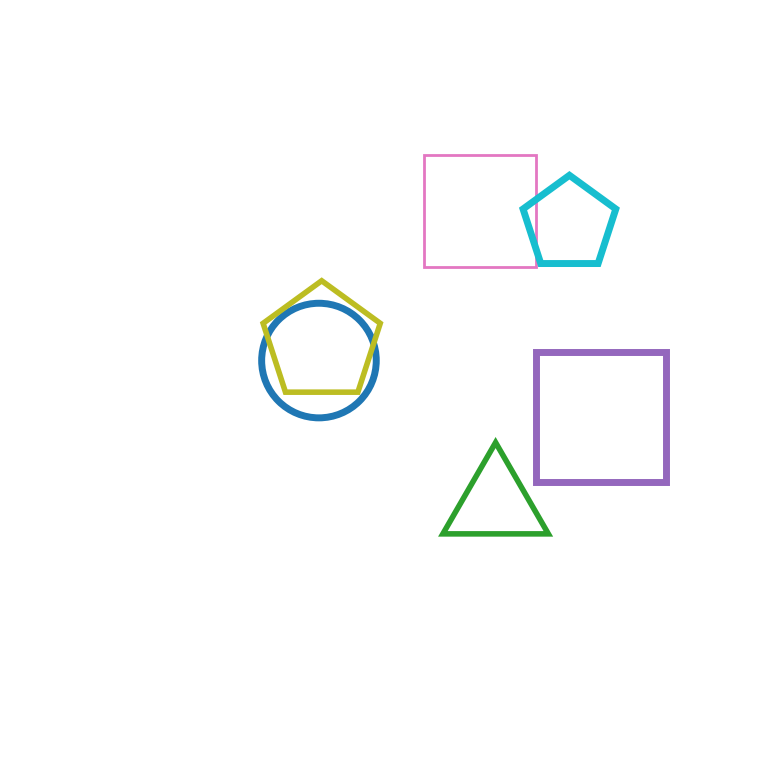[{"shape": "circle", "thickness": 2.5, "radius": 0.37, "center": [0.414, 0.532]}, {"shape": "triangle", "thickness": 2, "radius": 0.4, "center": [0.644, 0.346]}, {"shape": "square", "thickness": 2.5, "radius": 0.42, "center": [0.781, 0.459]}, {"shape": "square", "thickness": 1, "radius": 0.36, "center": [0.623, 0.726]}, {"shape": "pentagon", "thickness": 2, "radius": 0.4, "center": [0.418, 0.555]}, {"shape": "pentagon", "thickness": 2.5, "radius": 0.32, "center": [0.74, 0.709]}]